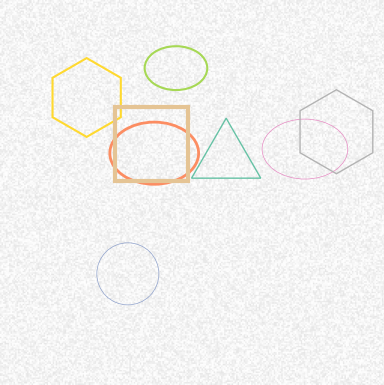[{"shape": "triangle", "thickness": 1, "radius": 0.52, "center": [0.587, 0.589]}, {"shape": "oval", "thickness": 2, "radius": 0.58, "center": [0.401, 0.602]}, {"shape": "circle", "thickness": 0.5, "radius": 0.4, "center": [0.332, 0.289]}, {"shape": "oval", "thickness": 0.5, "radius": 0.56, "center": [0.792, 0.613]}, {"shape": "oval", "thickness": 1.5, "radius": 0.41, "center": [0.457, 0.823]}, {"shape": "hexagon", "thickness": 1.5, "radius": 0.51, "center": [0.225, 0.747]}, {"shape": "square", "thickness": 3, "radius": 0.48, "center": [0.393, 0.627]}, {"shape": "hexagon", "thickness": 1, "radius": 0.55, "center": [0.874, 0.658]}]